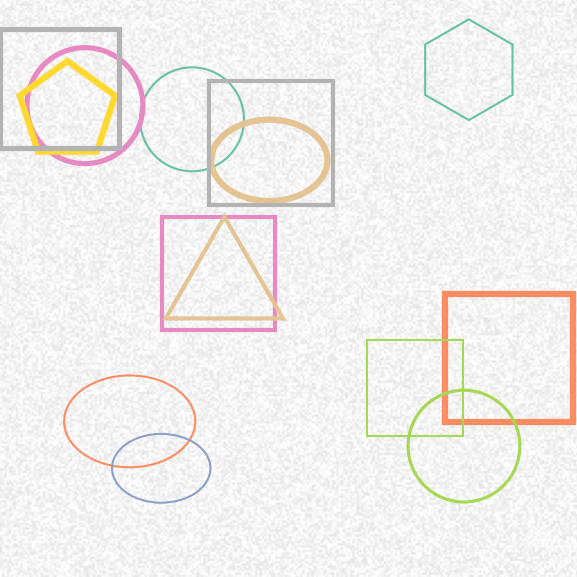[{"shape": "hexagon", "thickness": 1, "radius": 0.44, "center": [0.812, 0.878]}, {"shape": "circle", "thickness": 1, "radius": 0.45, "center": [0.333, 0.793]}, {"shape": "oval", "thickness": 1, "radius": 0.57, "center": [0.225, 0.269]}, {"shape": "square", "thickness": 3, "radius": 0.55, "center": [0.881, 0.379]}, {"shape": "oval", "thickness": 1, "radius": 0.43, "center": [0.279, 0.188]}, {"shape": "circle", "thickness": 2.5, "radius": 0.5, "center": [0.147, 0.816]}, {"shape": "square", "thickness": 2, "radius": 0.49, "center": [0.379, 0.526]}, {"shape": "circle", "thickness": 1.5, "radius": 0.48, "center": [0.803, 0.227]}, {"shape": "square", "thickness": 1, "radius": 0.42, "center": [0.719, 0.328]}, {"shape": "pentagon", "thickness": 3, "radius": 0.43, "center": [0.117, 0.807]}, {"shape": "oval", "thickness": 3, "radius": 0.5, "center": [0.466, 0.721]}, {"shape": "triangle", "thickness": 2, "radius": 0.59, "center": [0.388, 0.506]}, {"shape": "square", "thickness": 2.5, "radius": 0.52, "center": [0.103, 0.846]}, {"shape": "square", "thickness": 2, "radius": 0.54, "center": [0.469, 0.752]}]